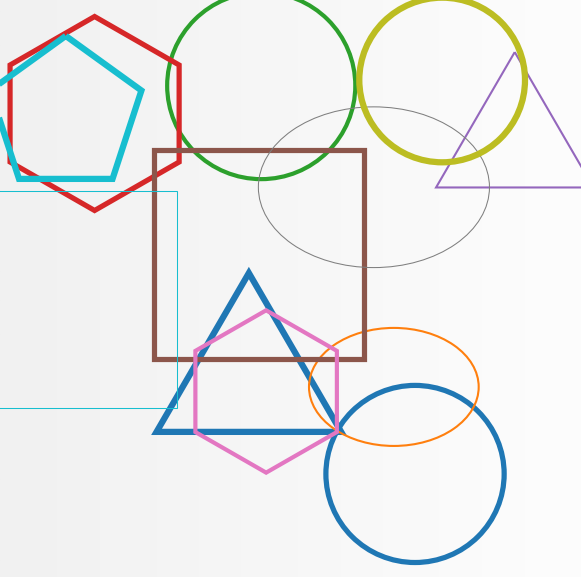[{"shape": "circle", "thickness": 2.5, "radius": 0.77, "center": [0.714, 0.178]}, {"shape": "triangle", "thickness": 3, "radius": 0.92, "center": [0.428, 0.343]}, {"shape": "oval", "thickness": 1, "radius": 0.73, "center": [0.678, 0.329]}, {"shape": "circle", "thickness": 2, "radius": 0.81, "center": [0.449, 0.851]}, {"shape": "hexagon", "thickness": 2.5, "radius": 0.84, "center": [0.163, 0.803]}, {"shape": "triangle", "thickness": 1, "radius": 0.78, "center": [0.886, 0.753]}, {"shape": "square", "thickness": 2.5, "radius": 0.9, "center": [0.446, 0.558]}, {"shape": "hexagon", "thickness": 2, "radius": 0.7, "center": [0.458, 0.321]}, {"shape": "oval", "thickness": 0.5, "radius": 0.99, "center": [0.643, 0.675]}, {"shape": "circle", "thickness": 3, "radius": 0.71, "center": [0.761, 0.861]}, {"shape": "square", "thickness": 0.5, "radius": 0.94, "center": [0.117, 0.481]}, {"shape": "pentagon", "thickness": 3, "radius": 0.68, "center": [0.113, 0.8]}]